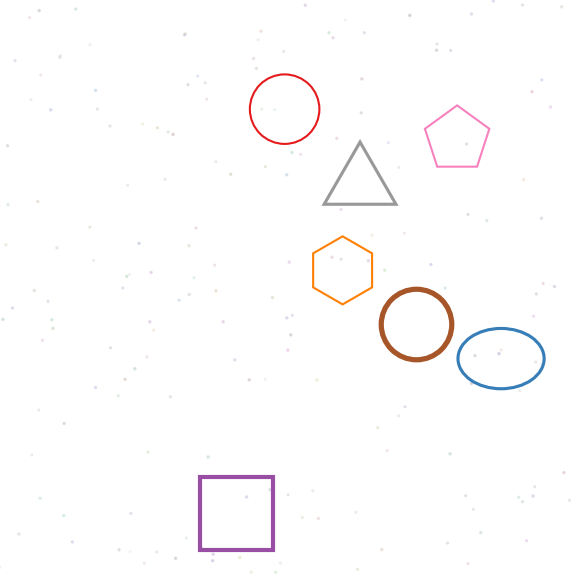[{"shape": "circle", "thickness": 1, "radius": 0.3, "center": [0.493, 0.81]}, {"shape": "oval", "thickness": 1.5, "radius": 0.37, "center": [0.868, 0.378]}, {"shape": "square", "thickness": 2, "radius": 0.32, "center": [0.409, 0.11]}, {"shape": "hexagon", "thickness": 1, "radius": 0.29, "center": [0.593, 0.531]}, {"shape": "circle", "thickness": 2.5, "radius": 0.31, "center": [0.721, 0.437]}, {"shape": "pentagon", "thickness": 1, "radius": 0.29, "center": [0.792, 0.758]}, {"shape": "triangle", "thickness": 1.5, "radius": 0.36, "center": [0.623, 0.681]}]